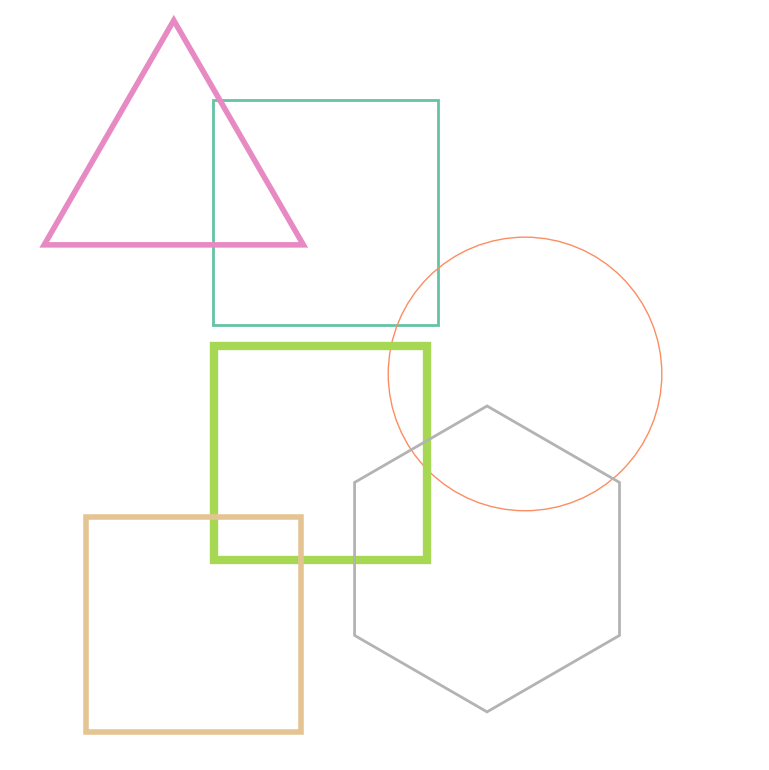[{"shape": "square", "thickness": 1, "radius": 0.73, "center": [0.422, 0.724]}, {"shape": "circle", "thickness": 0.5, "radius": 0.89, "center": [0.682, 0.514]}, {"shape": "triangle", "thickness": 2, "radius": 0.97, "center": [0.226, 0.779]}, {"shape": "square", "thickness": 3, "radius": 0.69, "center": [0.416, 0.412]}, {"shape": "square", "thickness": 2, "radius": 0.7, "center": [0.252, 0.189]}, {"shape": "hexagon", "thickness": 1, "radius": 0.99, "center": [0.633, 0.274]}]